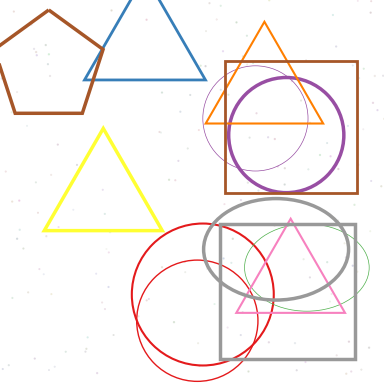[{"shape": "circle", "thickness": 1, "radius": 0.79, "center": [0.513, 0.167]}, {"shape": "circle", "thickness": 1.5, "radius": 0.92, "center": [0.527, 0.235]}, {"shape": "triangle", "thickness": 2, "radius": 0.91, "center": [0.377, 0.883]}, {"shape": "oval", "thickness": 0.5, "radius": 0.81, "center": [0.797, 0.305]}, {"shape": "circle", "thickness": 2.5, "radius": 0.75, "center": [0.744, 0.649]}, {"shape": "circle", "thickness": 0.5, "radius": 0.68, "center": [0.663, 0.692]}, {"shape": "triangle", "thickness": 1.5, "radius": 0.88, "center": [0.687, 0.767]}, {"shape": "triangle", "thickness": 2.5, "radius": 0.88, "center": [0.268, 0.489]}, {"shape": "pentagon", "thickness": 2.5, "radius": 0.74, "center": [0.127, 0.826]}, {"shape": "square", "thickness": 2, "radius": 0.86, "center": [0.757, 0.67]}, {"shape": "triangle", "thickness": 1.5, "radius": 0.81, "center": [0.755, 0.269]}, {"shape": "oval", "thickness": 2.5, "radius": 0.94, "center": [0.717, 0.352]}, {"shape": "square", "thickness": 2.5, "radius": 0.88, "center": [0.747, 0.243]}]